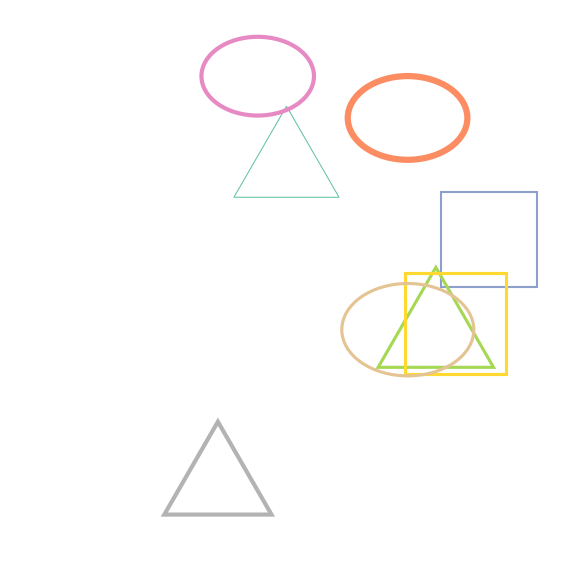[{"shape": "triangle", "thickness": 0.5, "radius": 0.53, "center": [0.496, 0.71]}, {"shape": "oval", "thickness": 3, "radius": 0.52, "center": [0.706, 0.795]}, {"shape": "square", "thickness": 1, "radius": 0.41, "center": [0.847, 0.585]}, {"shape": "oval", "thickness": 2, "radius": 0.49, "center": [0.446, 0.867]}, {"shape": "triangle", "thickness": 1.5, "radius": 0.58, "center": [0.755, 0.421]}, {"shape": "square", "thickness": 1.5, "radius": 0.44, "center": [0.789, 0.439]}, {"shape": "oval", "thickness": 1.5, "radius": 0.57, "center": [0.706, 0.428]}, {"shape": "triangle", "thickness": 2, "radius": 0.54, "center": [0.377, 0.162]}]